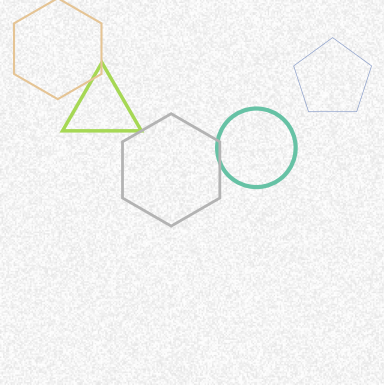[{"shape": "circle", "thickness": 3, "radius": 0.51, "center": [0.666, 0.616]}, {"shape": "pentagon", "thickness": 0.5, "radius": 0.53, "center": [0.864, 0.796]}, {"shape": "triangle", "thickness": 2.5, "radius": 0.59, "center": [0.265, 0.719]}, {"shape": "hexagon", "thickness": 1.5, "radius": 0.66, "center": [0.15, 0.874]}, {"shape": "hexagon", "thickness": 2, "radius": 0.73, "center": [0.445, 0.559]}]